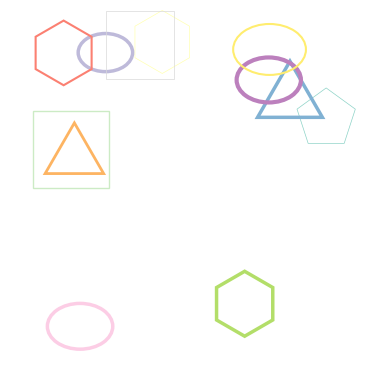[{"shape": "pentagon", "thickness": 0.5, "radius": 0.4, "center": [0.847, 0.692]}, {"shape": "hexagon", "thickness": 0.5, "radius": 0.41, "center": [0.421, 0.891]}, {"shape": "oval", "thickness": 2.5, "radius": 0.35, "center": [0.274, 0.863]}, {"shape": "hexagon", "thickness": 1.5, "radius": 0.42, "center": [0.165, 0.863]}, {"shape": "triangle", "thickness": 2.5, "radius": 0.49, "center": [0.753, 0.744]}, {"shape": "triangle", "thickness": 2, "radius": 0.44, "center": [0.193, 0.593]}, {"shape": "hexagon", "thickness": 2.5, "radius": 0.42, "center": [0.635, 0.211]}, {"shape": "oval", "thickness": 2.5, "radius": 0.42, "center": [0.208, 0.152]}, {"shape": "square", "thickness": 0.5, "radius": 0.44, "center": [0.364, 0.882]}, {"shape": "oval", "thickness": 3, "radius": 0.42, "center": [0.698, 0.792]}, {"shape": "square", "thickness": 1, "radius": 0.5, "center": [0.184, 0.612]}, {"shape": "oval", "thickness": 1.5, "radius": 0.47, "center": [0.7, 0.872]}]